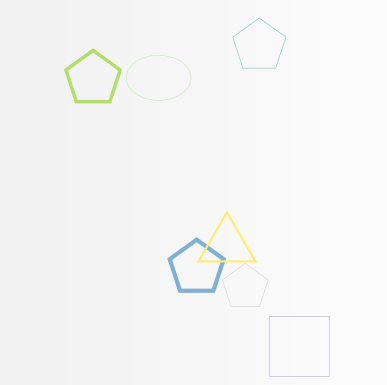[{"shape": "pentagon", "thickness": 0.5, "radius": 0.36, "center": [0.669, 0.881]}, {"shape": "square", "thickness": 0.5, "radius": 0.39, "center": [0.772, 0.102]}, {"shape": "pentagon", "thickness": 3, "radius": 0.37, "center": [0.508, 0.304]}, {"shape": "pentagon", "thickness": 2.5, "radius": 0.37, "center": [0.24, 0.795]}, {"shape": "pentagon", "thickness": 0.5, "radius": 0.31, "center": [0.633, 0.254]}, {"shape": "oval", "thickness": 0.5, "radius": 0.42, "center": [0.409, 0.798]}, {"shape": "triangle", "thickness": 1.5, "radius": 0.42, "center": [0.586, 0.364]}]